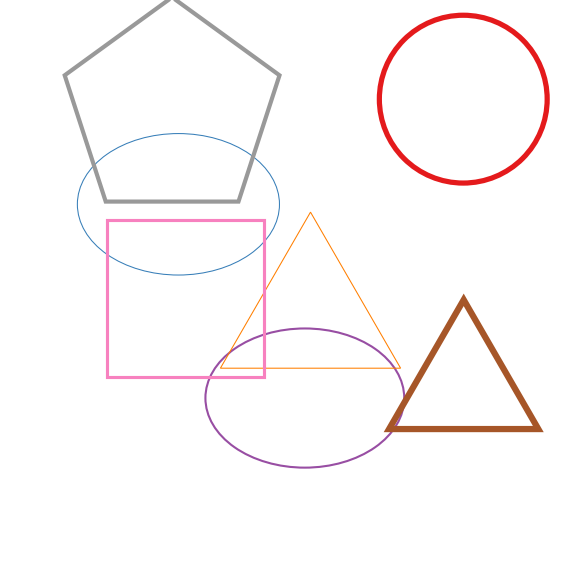[{"shape": "circle", "thickness": 2.5, "radius": 0.73, "center": [0.802, 0.827]}, {"shape": "oval", "thickness": 0.5, "radius": 0.87, "center": [0.309, 0.645]}, {"shape": "oval", "thickness": 1, "radius": 0.86, "center": [0.528, 0.31]}, {"shape": "triangle", "thickness": 0.5, "radius": 0.9, "center": [0.538, 0.452]}, {"shape": "triangle", "thickness": 3, "radius": 0.75, "center": [0.803, 0.331]}, {"shape": "square", "thickness": 1.5, "radius": 0.68, "center": [0.321, 0.482]}, {"shape": "pentagon", "thickness": 2, "radius": 0.98, "center": [0.298, 0.808]}]